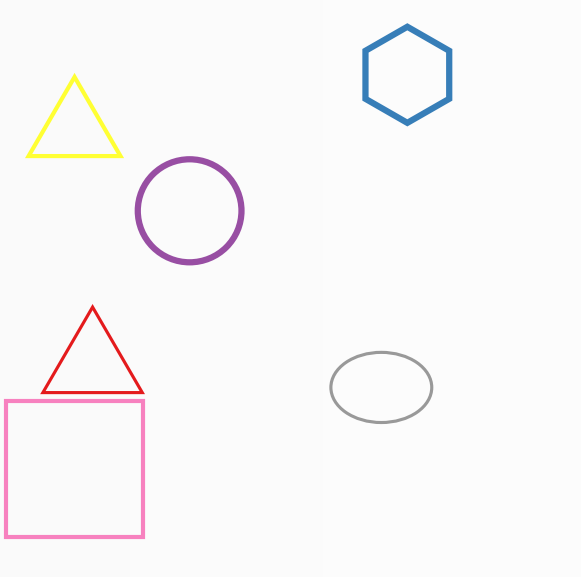[{"shape": "triangle", "thickness": 1.5, "radius": 0.49, "center": [0.159, 0.369]}, {"shape": "hexagon", "thickness": 3, "radius": 0.42, "center": [0.701, 0.87]}, {"shape": "circle", "thickness": 3, "radius": 0.45, "center": [0.326, 0.634]}, {"shape": "triangle", "thickness": 2, "radius": 0.46, "center": [0.128, 0.775]}, {"shape": "square", "thickness": 2, "radius": 0.59, "center": [0.128, 0.187]}, {"shape": "oval", "thickness": 1.5, "radius": 0.43, "center": [0.656, 0.328]}]